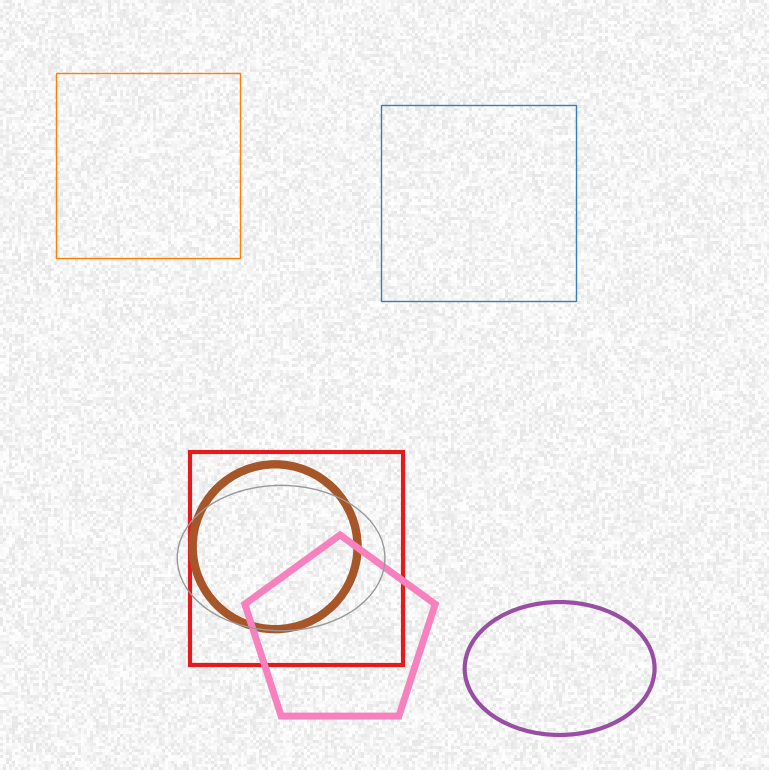[{"shape": "square", "thickness": 1.5, "radius": 0.69, "center": [0.385, 0.275]}, {"shape": "square", "thickness": 0.5, "radius": 0.63, "center": [0.621, 0.736]}, {"shape": "oval", "thickness": 1.5, "radius": 0.62, "center": [0.727, 0.132]}, {"shape": "square", "thickness": 0.5, "radius": 0.6, "center": [0.192, 0.785]}, {"shape": "circle", "thickness": 3, "radius": 0.54, "center": [0.357, 0.29]}, {"shape": "pentagon", "thickness": 2.5, "radius": 0.65, "center": [0.442, 0.175]}, {"shape": "oval", "thickness": 0.5, "radius": 0.67, "center": [0.365, 0.275]}]